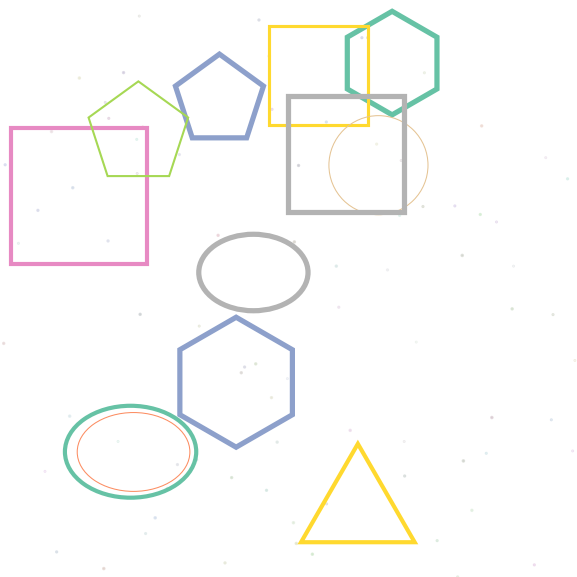[{"shape": "hexagon", "thickness": 2.5, "radius": 0.45, "center": [0.679, 0.89]}, {"shape": "oval", "thickness": 2, "radius": 0.57, "center": [0.226, 0.217]}, {"shape": "oval", "thickness": 0.5, "radius": 0.49, "center": [0.231, 0.217]}, {"shape": "pentagon", "thickness": 2.5, "radius": 0.4, "center": [0.38, 0.825]}, {"shape": "hexagon", "thickness": 2.5, "radius": 0.56, "center": [0.409, 0.337]}, {"shape": "square", "thickness": 2, "radius": 0.59, "center": [0.136, 0.66]}, {"shape": "pentagon", "thickness": 1, "radius": 0.45, "center": [0.24, 0.768]}, {"shape": "square", "thickness": 1.5, "radius": 0.43, "center": [0.552, 0.868]}, {"shape": "triangle", "thickness": 2, "radius": 0.57, "center": [0.62, 0.117]}, {"shape": "circle", "thickness": 0.5, "radius": 0.43, "center": [0.655, 0.713]}, {"shape": "square", "thickness": 2.5, "radius": 0.5, "center": [0.599, 0.732]}, {"shape": "oval", "thickness": 2.5, "radius": 0.47, "center": [0.439, 0.527]}]